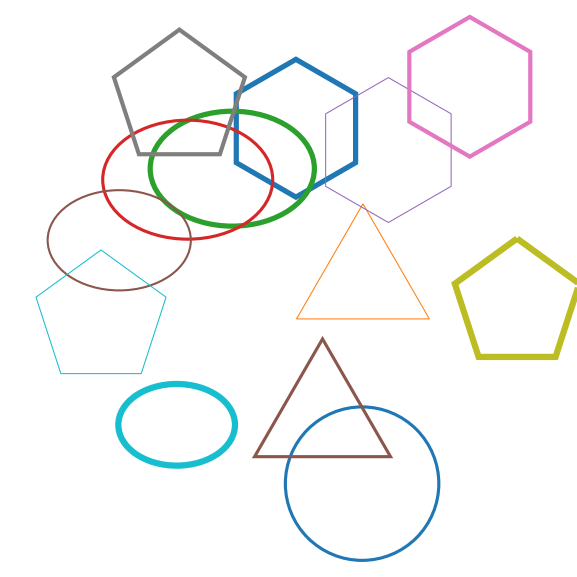[{"shape": "hexagon", "thickness": 2.5, "radius": 0.6, "center": [0.512, 0.777]}, {"shape": "circle", "thickness": 1.5, "radius": 0.66, "center": [0.627, 0.162]}, {"shape": "triangle", "thickness": 0.5, "radius": 0.66, "center": [0.628, 0.513]}, {"shape": "oval", "thickness": 2.5, "radius": 0.71, "center": [0.402, 0.707]}, {"shape": "oval", "thickness": 1.5, "radius": 0.74, "center": [0.325, 0.688]}, {"shape": "hexagon", "thickness": 0.5, "radius": 0.63, "center": [0.673, 0.739]}, {"shape": "triangle", "thickness": 1.5, "radius": 0.68, "center": [0.559, 0.276]}, {"shape": "oval", "thickness": 1, "radius": 0.62, "center": [0.206, 0.583]}, {"shape": "hexagon", "thickness": 2, "radius": 0.6, "center": [0.813, 0.849]}, {"shape": "pentagon", "thickness": 2, "radius": 0.6, "center": [0.311, 0.829]}, {"shape": "pentagon", "thickness": 3, "radius": 0.57, "center": [0.895, 0.473]}, {"shape": "pentagon", "thickness": 0.5, "radius": 0.59, "center": [0.175, 0.448]}, {"shape": "oval", "thickness": 3, "radius": 0.5, "center": [0.306, 0.264]}]